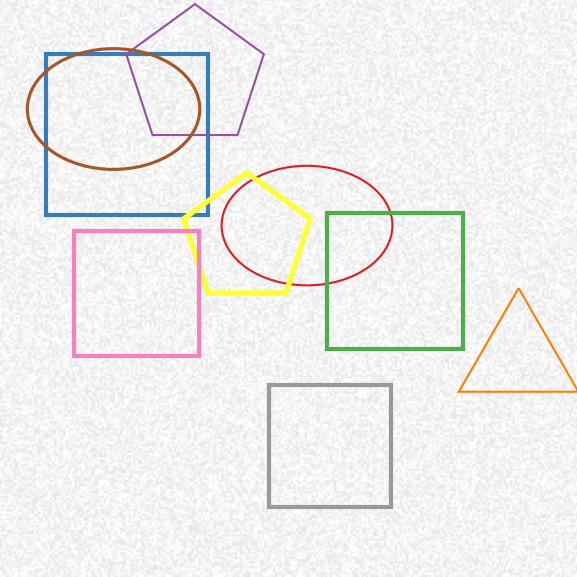[{"shape": "oval", "thickness": 1, "radius": 0.74, "center": [0.532, 0.609]}, {"shape": "square", "thickness": 2, "radius": 0.7, "center": [0.22, 0.766]}, {"shape": "square", "thickness": 2, "radius": 0.59, "center": [0.684, 0.512]}, {"shape": "pentagon", "thickness": 1, "radius": 0.63, "center": [0.338, 0.867]}, {"shape": "triangle", "thickness": 1, "radius": 0.6, "center": [0.898, 0.381]}, {"shape": "pentagon", "thickness": 2.5, "radius": 0.58, "center": [0.428, 0.585]}, {"shape": "oval", "thickness": 1.5, "radius": 0.75, "center": [0.197, 0.81]}, {"shape": "square", "thickness": 2, "radius": 0.54, "center": [0.236, 0.491]}, {"shape": "square", "thickness": 2, "radius": 0.53, "center": [0.571, 0.226]}]